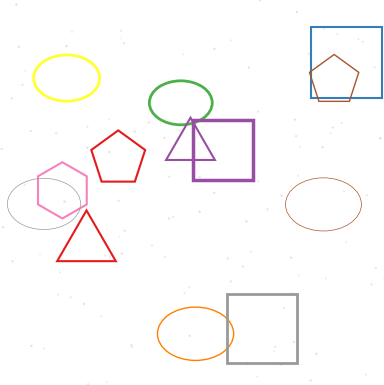[{"shape": "pentagon", "thickness": 1.5, "radius": 0.37, "center": [0.307, 0.588]}, {"shape": "triangle", "thickness": 1.5, "radius": 0.44, "center": [0.225, 0.366]}, {"shape": "square", "thickness": 1.5, "radius": 0.46, "center": [0.899, 0.838]}, {"shape": "oval", "thickness": 2, "radius": 0.41, "center": [0.47, 0.733]}, {"shape": "square", "thickness": 2.5, "radius": 0.39, "center": [0.58, 0.611]}, {"shape": "triangle", "thickness": 1.5, "radius": 0.37, "center": [0.495, 0.621]}, {"shape": "oval", "thickness": 1, "radius": 0.49, "center": [0.508, 0.133]}, {"shape": "oval", "thickness": 2, "radius": 0.43, "center": [0.173, 0.797]}, {"shape": "pentagon", "thickness": 1, "radius": 0.34, "center": [0.868, 0.791]}, {"shape": "oval", "thickness": 0.5, "radius": 0.49, "center": [0.84, 0.469]}, {"shape": "hexagon", "thickness": 1.5, "radius": 0.37, "center": [0.162, 0.506]}, {"shape": "square", "thickness": 2, "radius": 0.45, "center": [0.68, 0.147]}, {"shape": "oval", "thickness": 0.5, "radius": 0.48, "center": [0.114, 0.47]}]